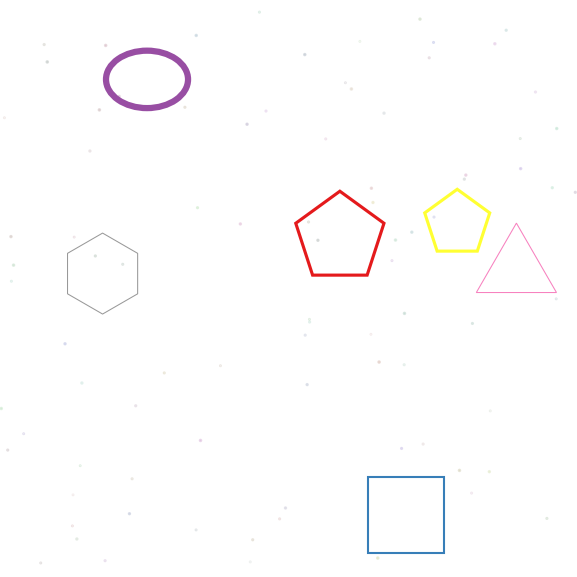[{"shape": "pentagon", "thickness": 1.5, "radius": 0.4, "center": [0.589, 0.588]}, {"shape": "square", "thickness": 1, "radius": 0.33, "center": [0.703, 0.107]}, {"shape": "oval", "thickness": 3, "radius": 0.36, "center": [0.255, 0.862]}, {"shape": "pentagon", "thickness": 1.5, "radius": 0.3, "center": [0.792, 0.612]}, {"shape": "triangle", "thickness": 0.5, "radius": 0.4, "center": [0.894, 0.533]}, {"shape": "hexagon", "thickness": 0.5, "radius": 0.35, "center": [0.178, 0.525]}]